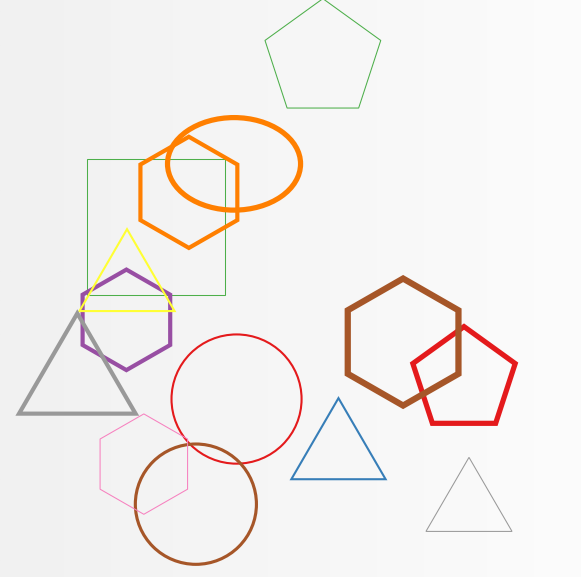[{"shape": "circle", "thickness": 1, "radius": 0.56, "center": [0.407, 0.308]}, {"shape": "pentagon", "thickness": 2.5, "radius": 0.46, "center": [0.798, 0.341]}, {"shape": "triangle", "thickness": 1, "radius": 0.47, "center": [0.582, 0.216]}, {"shape": "pentagon", "thickness": 0.5, "radius": 0.52, "center": [0.555, 0.897]}, {"shape": "square", "thickness": 0.5, "radius": 0.59, "center": [0.268, 0.606]}, {"shape": "hexagon", "thickness": 2, "radius": 0.44, "center": [0.217, 0.445]}, {"shape": "hexagon", "thickness": 2, "radius": 0.48, "center": [0.325, 0.666]}, {"shape": "oval", "thickness": 2.5, "radius": 0.57, "center": [0.403, 0.715]}, {"shape": "triangle", "thickness": 1, "radius": 0.47, "center": [0.219, 0.508]}, {"shape": "circle", "thickness": 1.5, "radius": 0.52, "center": [0.337, 0.126]}, {"shape": "hexagon", "thickness": 3, "radius": 0.55, "center": [0.694, 0.407]}, {"shape": "hexagon", "thickness": 0.5, "radius": 0.43, "center": [0.247, 0.195]}, {"shape": "triangle", "thickness": 0.5, "radius": 0.43, "center": [0.807, 0.122]}, {"shape": "triangle", "thickness": 2, "radius": 0.58, "center": [0.133, 0.341]}]